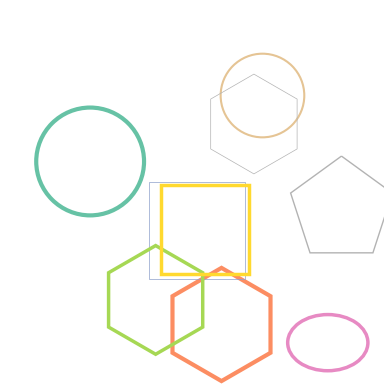[{"shape": "circle", "thickness": 3, "radius": 0.7, "center": [0.234, 0.581]}, {"shape": "hexagon", "thickness": 3, "radius": 0.73, "center": [0.575, 0.157]}, {"shape": "square", "thickness": 0.5, "radius": 0.63, "center": [0.512, 0.402]}, {"shape": "oval", "thickness": 2.5, "radius": 0.52, "center": [0.851, 0.11]}, {"shape": "hexagon", "thickness": 2.5, "radius": 0.71, "center": [0.404, 0.221]}, {"shape": "square", "thickness": 2.5, "radius": 0.57, "center": [0.533, 0.404]}, {"shape": "circle", "thickness": 1.5, "radius": 0.54, "center": [0.682, 0.752]}, {"shape": "hexagon", "thickness": 0.5, "radius": 0.65, "center": [0.659, 0.678]}, {"shape": "pentagon", "thickness": 1, "radius": 0.69, "center": [0.887, 0.456]}]